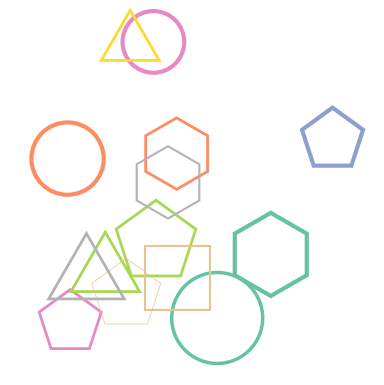[{"shape": "hexagon", "thickness": 3, "radius": 0.54, "center": [0.703, 0.339]}, {"shape": "circle", "thickness": 2.5, "radius": 0.59, "center": [0.564, 0.174]}, {"shape": "circle", "thickness": 3, "radius": 0.47, "center": [0.176, 0.588]}, {"shape": "hexagon", "thickness": 2, "radius": 0.46, "center": [0.459, 0.601]}, {"shape": "pentagon", "thickness": 3, "radius": 0.42, "center": [0.864, 0.637]}, {"shape": "pentagon", "thickness": 2, "radius": 0.42, "center": [0.182, 0.163]}, {"shape": "circle", "thickness": 3, "radius": 0.4, "center": [0.398, 0.891]}, {"shape": "triangle", "thickness": 2, "radius": 0.51, "center": [0.273, 0.294]}, {"shape": "pentagon", "thickness": 2, "radius": 0.54, "center": [0.405, 0.371]}, {"shape": "triangle", "thickness": 2, "radius": 0.43, "center": [0.338, 0.886]}, {"shape": "pentagon", "thickness": 0.5, "radius": 0.47, "center": [0.328, 0.235]}, {"shape": "square", "thickness": 1.5, "radius": 0.42, "center": [0.461, 0.278]}, {"shape": "triangle", "thickness": 2, "radius": 0.57, "center": [0.225, 0.28]}, {"shape": "hexagon", "thickness": 1.5, "radius": 0.47, "center": [0.436, 0.526]}]